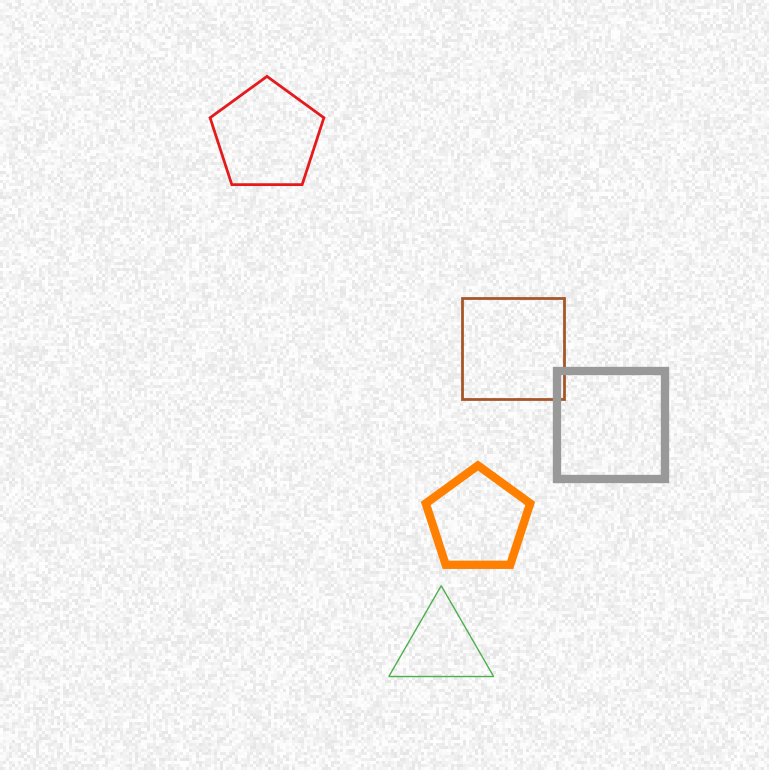[{"shape": "pentagon", "thickness": 1, "radius": 0.39, "center": [0.347, 0.823]}, {"shape": "triangle", "thickness": 0.5, "radius": 0.39, "center": [0.573, 0.161]}, {"shape": "pentagon", "thickness": 3, "radius": 0.36, "center": [0.621, 0.324]}, {"shape": "square", "thickness": 1, "radius": 0.33, "center": [0.666, 0.548]}, {"shape": "square", "thickness": 3, "radius": 0.35, "center": [0.793, 0.448]}]